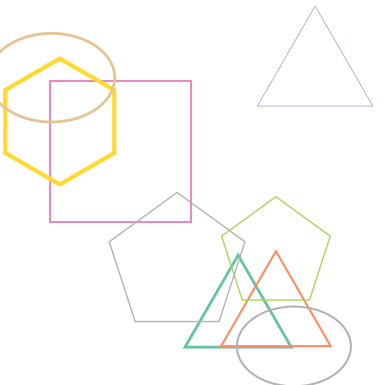[{"shape": "triangle", "thickness": 2, "radius": 0.8, "center": [0.618, 0.178]}, {"shape": "triangle", "thickness": 1.5, "radius": 0.82, "center": [0.717, 0.183]}, {"shape": "triangle", "thickness": 0.5, "radius": 0.87, "center": [0.819, 0.811]}, {"shape": "square", "thickness": 1.5, "radius": 0.92, "center": [0.313, 0.606]}, {"shape": "pentagon", "thickness": 1, "radius": 0.74, "center": [0.717, 0.341]}, {"shape": "hexagon", "thickness": 3, "radius": 0.82, "center": [0.155, 0.684]}, {"shape": "oval", "thickness": 2, "radius": 0.82, "center": [0.134, 0.798]}, {"shape": "pentagon", "thickness": 1, "radius": 0.93, "center": [0.46, 0.315]}, {"shape": "oval", "thickness": 1.5, "radius": 0.74, "center": [0.763, 0.1]}]